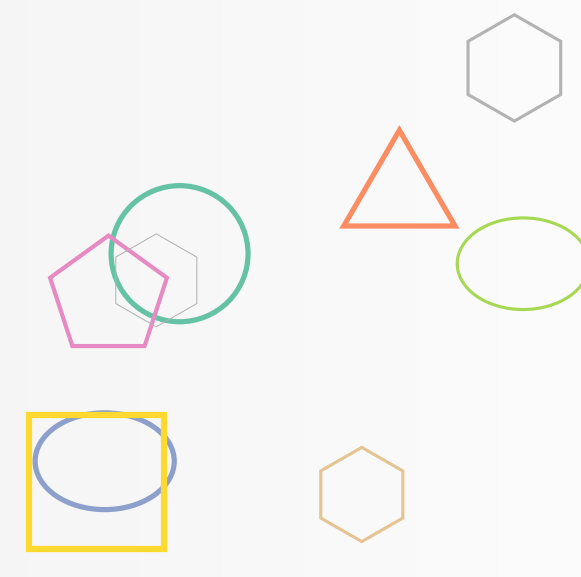[{"shape": "circle", "thickness": 2.5, "radius": 0.59, "center": [0.309, 0.56]}, {"shape": "triangle", "thickness": 2.5, "radius": 0.55, "center": [0.687, 0.663]}, {"shape": "oval", "thickness": 2.5, "radius": 0.6, "center": [0.18, 0.2]}, {"shape": "pentagon", "thickness": 2, "radius": 0.53, "center": [0.187, 0.485]}, {"shape": "oval", "thickness": 1.5, "radius": 0.57, "center": [0.9, 0.542]}, {"shape": "square", "thickness": 3, "radius": 0.58, "center": [0.165, 0.165]}, {"shape": "hexagon", "thickness": 1.5, "radius": 0.41, "center": [0.622, 0.143]}, {"shape": "hexagon", "thickness": 0.5, "radius": 0.4, "center": [0.269, 0.514]}, {"shape": "hexagon", "thickness": 1.5, "radius": 0.46, "center": [0.885, 0.882]}]